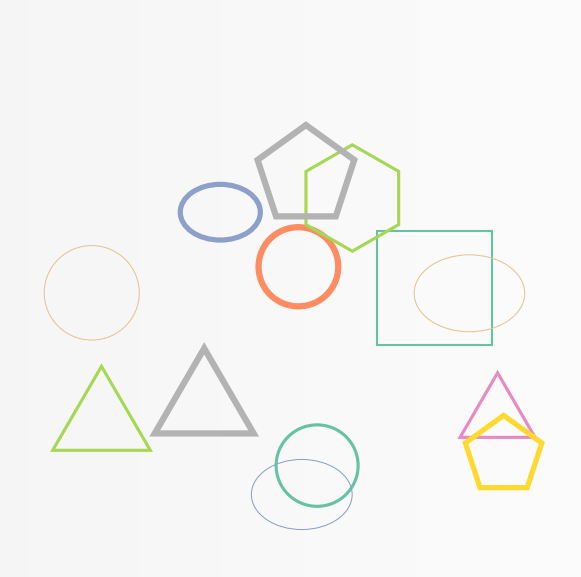[{"shape": "square", "thickness": 1, "radius": 0.5, "center": [0.748, 0.501]}, {"shape": "circle", "thickness": 1.5, "radius": 0.35, "center": [0.546, 0.193]}, {"shape": "circle", "thickness": 3, "radius": 0.34, "center": [0.513, 0.537]}, {"shape": "oval", "thickness": 0.5, "radius": 0.43, "center": [0.519, 0.143]}, {"shape": "oval", "thickness": 2.5, "radius": 0.34, "center": [0.379, 0.632]}, {"shape": "triangle", "thickness": 1.5, "radius": 0.37, "center": [0.856, 0.279]}, {"shape": "triangle", "thickness": 1.5, "radius": 0.48, "center": [0.175, 0.268]}, {"shape": "hexagon", "thickness": 1.5, "radius": 0.46, "center": [0.606, 0.656]}, {"shape": "pentagon", "thickness": 2.5, "radius": 0.35, "center": [0.866, 0.211]}, {"shape": "circle", "thickness": 0.5, "radius": 0.41, "center": [0.158, 0.492]}, {"shape": "oval", "thickness": 0.5, "radius": 0.48, "center": [0.808, 0.491]}, {"shape": "triangle", "thickness": 3, "radius": 0.49, "center": [0.351, 0.298]}, {"shape": "pentagon", "thickness": 3, "radius": 0.44, "center": [0.526, 0.695]}]